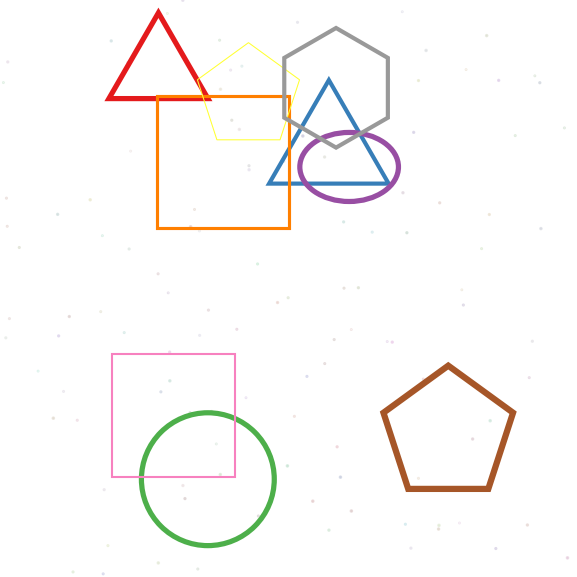[{"shape": "triangle", "thickness": 2.5, "radius": 0.5, "center": [0.274, 0.878]}, {"shape": "triangle", "thickness": 2, "radius": 0.6, "center": [0.569, 0.741]}, {"shape": "circle", "thickness": 2.5, "radius": 0.58, "center": [0.36, 0.169]}, {"shape": "oval", "thickness": 2.5, "radius": 0.43, "center": [0.605, 0.71]}, {"shape": "square", "thickness": 1.5, "radius": 0.57, "center": [0.386, 0.719]}, {"shape": "pentagon", "thickness": 0.5, "radius": 0.46, "center": [0.43, 0.832]}, {"shape": "pentagon", "thickness": 3, "radius": 0.59, "center": [0.776, 0.248]}, {"shape": "square", "thickness": 1, "radius": 0.53, "center": [0.3, 0.28]}, {"shape": "hexagon", "thickness": 2, "radius": 0.52, "center": [0.582, 0.847]}]